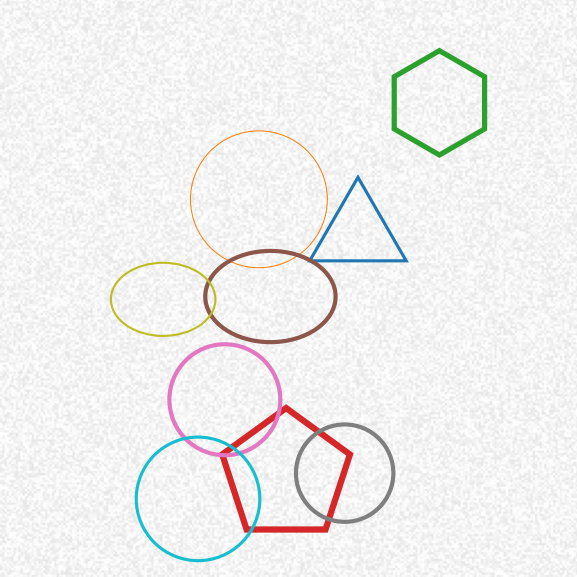[{"shape": "triangle", "thickness": 1.5, "radius": 0.48, "center": [0.62, 0.596]}, {"shape": "circle", "thickness": 0.5, "radius": 0.59, "center": [0.448, 0.654]}, {"shape": "hexagon", "thickness": 2.5, "radius": 0.45, "center": [0.761, 0.821]}, {"shape": "pentagon", "thickness": 3, "radius": 0.58, "center": [0.495, 0.176]}, {"shape": "oval", "thickness": 2, "radius": 0.56, "center": [0.468, 0.486]}, {"shape": "circle", "thickness": 2, "radius": 0.48, "center": [0.389, 0.307]}, {"shape": "circle", "thickness": 2, "radius": 0.42, "center": [0.597, 0.18]}, {"shape": "oval", "thickness": 1, "radius": 0.45, "center": [0.283, 0.481]}, {"shape": "circle", "thickness": 1.5, "radius": 0.53, "center": [0.343, 0.135]}]